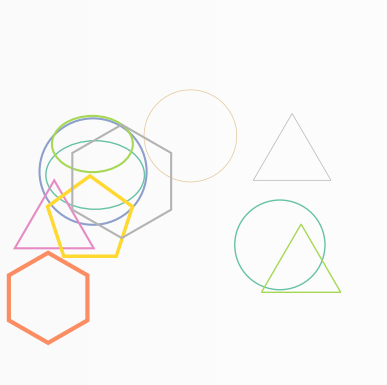[{"shape": "oval", "thickness": 1, "radius": 0.64, "center": [0.246, 0.546]}, {"shape": "circle", "thickness": 1, "radius": 0.58, "center": [0.722, 0.364]}, {"shape": "hexagon", "thickness": 3, "radius": 0.59, "center": [0.124, 0.226]}, {"shape": "circle", "thickness": 1.5, "radius": 0.69, "center": [0.24, 0.554]}, {"shape": "triangle", "thickness": 1.5, "radius": 0.59, "center": [0.14, 0.414]}, {"shape": "triangle", "thickness": 1, "radius": 0.59, "center": [0.777, 0.3]}, {"shape": "oval", "thickness": 1.5, "radius": 0.52, "center": [0.238, 0.626]}, {"shape": "pentagon", "thickness": 2.5, "radius": 0.58, "center": [0.232, 0.428]}, {"shape": "circle", "thickness": 0.5, "radius": 0.6, "center": [0.491, 0.647]}, {"shape": "triangle", "thickness": 0.5, "radius": 0.58, "center": [0.754, 0.59]}, {"shape": "hexagon", "thickness": 1.5, "radius": 0.74, "center": [0.314, 0.529]}]